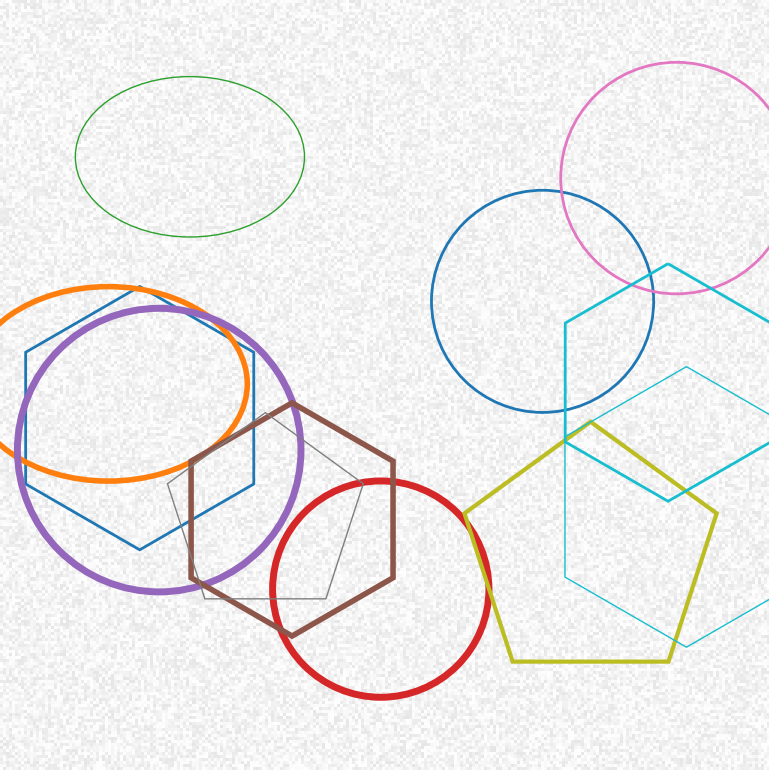[{"shape": "circle", "thickness": 1, "radius": 0.72, "center": [0.705, 0.609]}, {"shape": "hexagon", "thickness": 1, "radius": 0.86, "center": [0.181, 0.457]}, {"shape": "oval", "thickness": 2, "radius": 0.9, "center": [0.141, 0.501]}, {"shape": "oval", "thickness": 0.5, "radius": 0.74, "center": [0.247, 0.796]}, {"shape": "circle", "thickness": 2.5, "radius": 0.7, "center": [0.494, 0.235]}, {"shape": "circle", "thickness": 2.5, "radius": 0.92, "center": [0.207, 0.415]}, {"shape": "hexagon", "thickness": 2, "radius": 0.76, "center": [0.379, 0.325]}, {"shape": "circle", "thickness": 1, "radius": 0.75, "center": [0.879, 0.769]}, {"shape": "pentagon", "thickness": 0.5, "radius": 0.67, "center": [0.345, 0.33]}, {"shape": "pentagon", "thickness": 1.5, "radius": 0.86, "center": [0.767, 0.28]}, {"shape": "hexagon", "thickness": 1, "radius": 0.77, "center": [0.868, 0.503]}, {"shape": "hexagon", "thickness": 0.5, "radius": 0.91, "center": [0.892, 0.342]}]